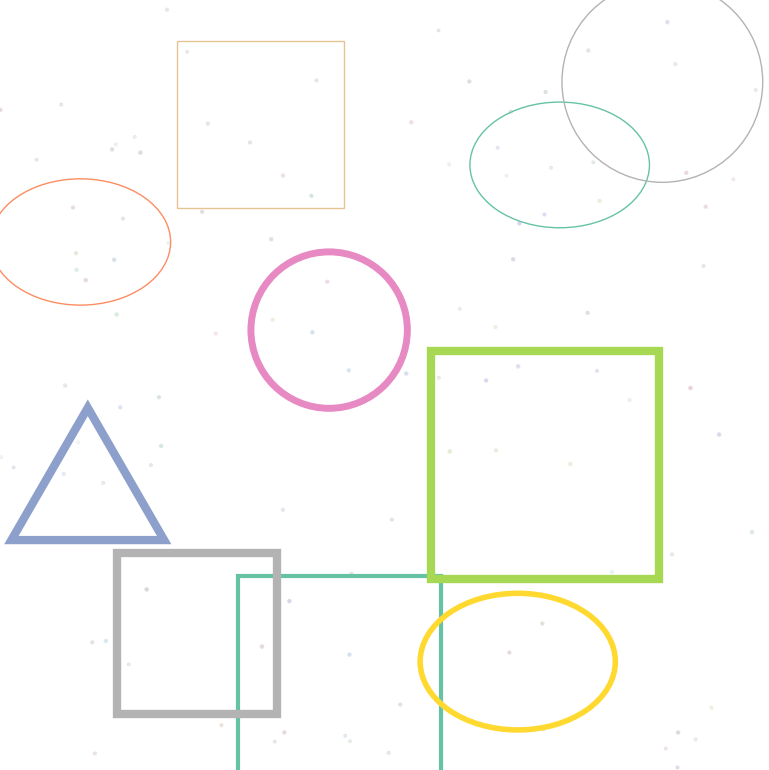[{"shape": "square", "thickness": 1.5, "radius": 0.66, "center": [0.441, 0.12]}, {"shape": "oval", "thickness": 0.5, "radius": 0.58, "center": [0.727, 0.786]}, {"shape": "oval", "thickness": 0.5, "radius": 0.59, "center": [0.104, 0.686]}, {"shape": "triangle", "thickness": 3, "radius": 0.57, "center": [0.114, 0.356]}, {"shape": "circle", "thickness": 2.5, "radius": 0.51, "center": [0.427, 0.571]}, {"shape": "square", "thickness": 3, "radius": 0.74, "center": [0.708, 0.396]}, {"shape": "oval", "thickness": 2, "radius": 0.63, "center": [0.672, 0.141]}, {"shape": "square", "thickness": 0.5, "radius": 0.54, "center": [0.339, 0.838]}, {"shape": "circle", "thickness": 0.5, "radius": 0.65, "center": [0.86, 0.894]}, {"shape": "square", "thickness": 3, "radius": 0.52, "center": [0.255, 0.177]}]